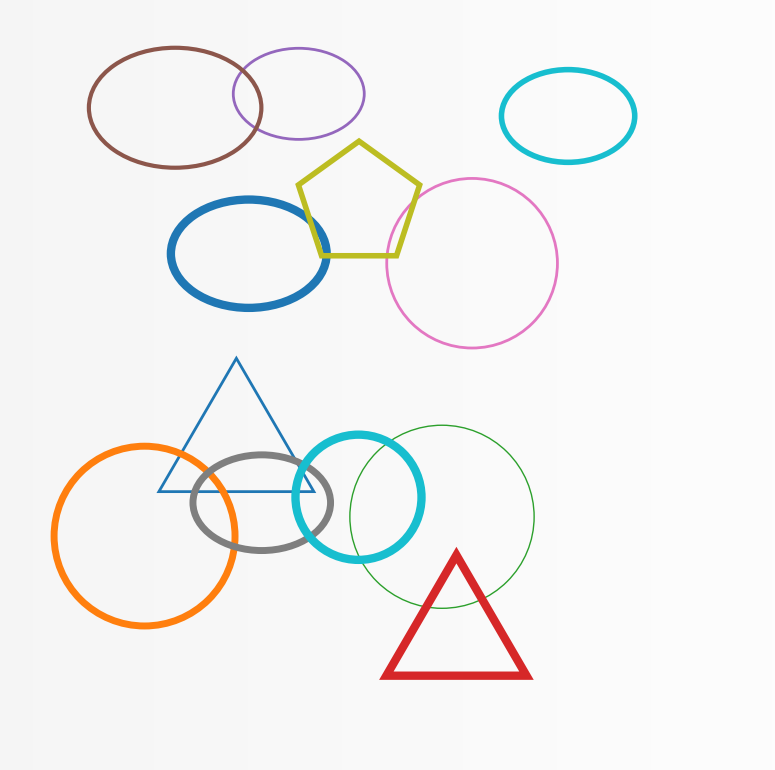[{"shape": "triangle", "thickness": 1, "radius": 0.58, "center": [0.305, 0.419]}, {"shape": "oval", "thickness": 3, "radius": 0.5, "center": [0.321, 0.67]}, {"shape": "circle", "thickness": 2.5, "radius": 0.58, "center": [0.187, 0.304]}, {"shape": "circle", "thickness": 0.5, "radius": 0.59, "center": [0.57, 0.329]}, {"shape": "triangle", "thickness": 3, "radius": 0.52, "center": [0.589, 0.175]}, {"shape": "oval", "thickness": 1, "radius": 0.42, "center": [0.386, 0.878]}, {"shape": "oval", "thickness": 1.5, "radius": 0.56, "center": [0.226, 0.86]}, {"shape": "circle", "thickness": 1, "radius": 0.55, "center": [0.609, 0.658]}, {"shape": "oval", "thickness": 2.5, "radius": 0.44, "center": [0.338, 0.347]}, {"shape": "pentagon", "thickness": 2, "radius": 0.41, "center": [0.463, 0.734]}, {"shape": "oval", "thickness": 2, "radius": 0.43, "center": [0.733, 0.849]}, {"shape": "circle", "thickness": 3, "radius": 0.41, "center": [0.463, 0.354]}]